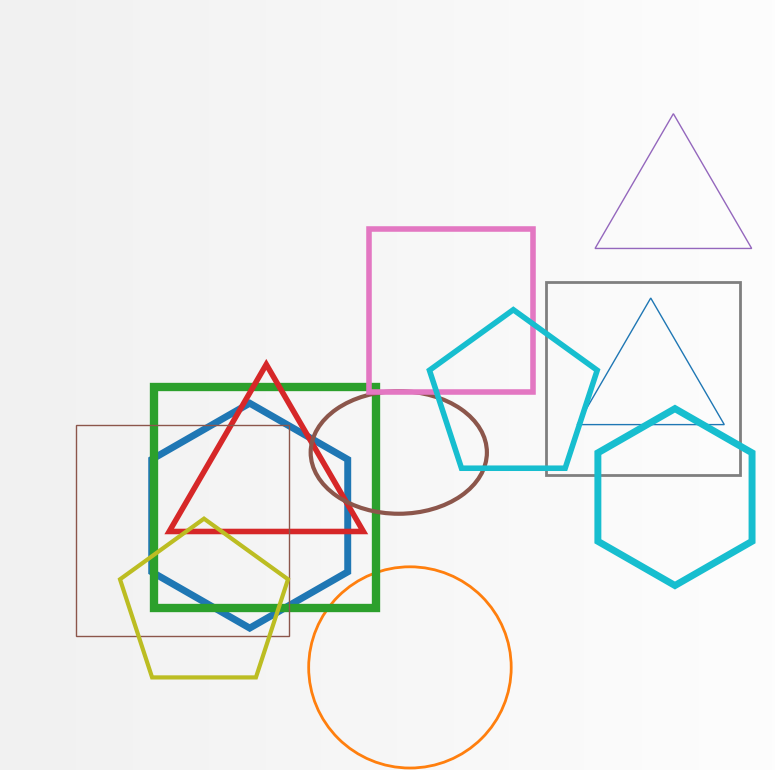[{"shape": "hexagon", "thickness": 2.5, "radius": 0.73, "center": [0.322, 0.33]}, {"shape": "triangle", "thickness": 0.5, "radius": 0.55, "center": [0.84, 0.503]}, {"shape": "circle", "thickness": 1, "radius": 0.65, "center": [0.529, 0.133]}, {"shape": "square", "thickness": 3, "radius": 0.72, "center": [0.342, 0.354]}, {"shape": "triangle", "thickness": 2, "radius": 0.72, "center": [0.344, 0.382]}, {"shape": "triangle", "thickness": 0.5, "radius": 0.58, "center": [0.869, 0.736]}, {"shape": "square", "thickness": 0.5, "radius": 0.69, "center": [0.236, 0.311]}, {"shape": "oval", "thickness": 1.5, "radius": 0.57, "center": [0.515, 0.412]}, {"shape": "square", "thickness": 2, "radius": 0.53, "center": [0.582, 0.597]}, {"shape": "square", "thickness": 1, "radius": 0.63, "center": [0.83, 0.509]}, {"shape": "pentagon", "thickness": 1.5, "radius": 0.57, "center": [0.263, 0.212]}, {"shape": "pentagon", "thickness": 2, "radius": 0.57, "center": [0.662, 0.484]}, {"shape": "hexagon", "thickness": 2.5, "radius": 0.57, "center": [0.871, 0.354]}]